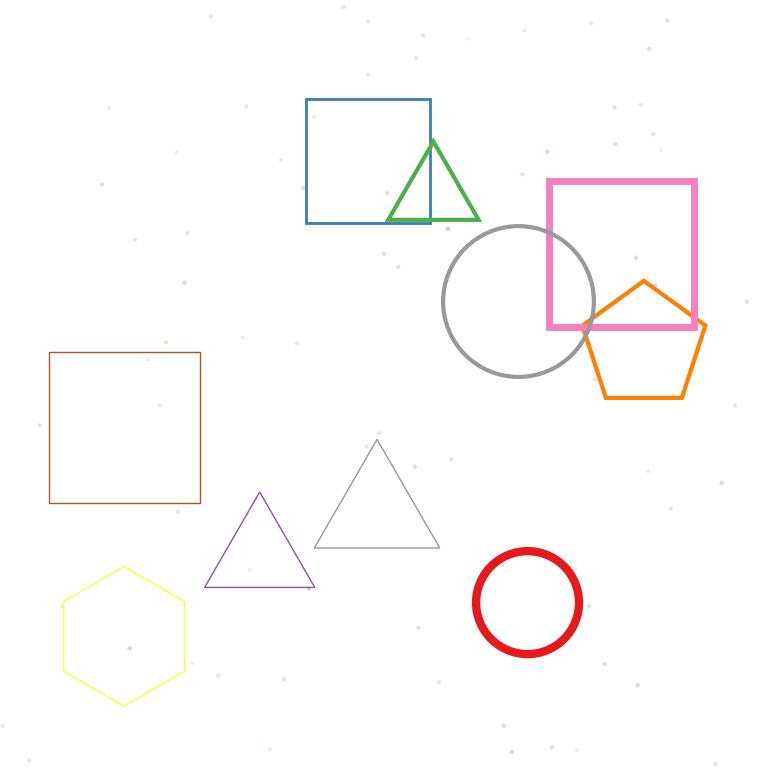[{"shape": "circle", "thickness": 3, "radius": 0.33, "center": [0.685, 0.217]}, {"shape": "square", "thickness": 1, "radius": 0.4, "center": [0.478, 0.791]}, {"shape": "triangle", "thickness": 1.5, "radius": 0.34, "center": [0.563, 0.748]}, {"shape": "triangle", "thickness": 0.5, "radius": 0.41, "center": [0.337, 0.278]}, {"shape": "pentagon", "thickness": 1.5, "radius": 0.42, "center": [0.836, 0.551]}, {"shape": "hexagon", "thickness": 0.5, "radius": 0.45, "center": [0.161, 0.174]}, {"shape": "square", "thickness": 0.5, "radius": 0.49, "center": [0.161, 0.445]}, {"shape": "square", "thickness": 2.5, "radius": 0.47, "center": [0.807, 0.67]}, {"shape": "triangle", "thickness": 0.5, "radius": 0.47, "center": [0.49, 0.335]}, {"shape": "circle", "thickness": 1.5, "radius": 0.49, "center": [0.673, 0.608]}]